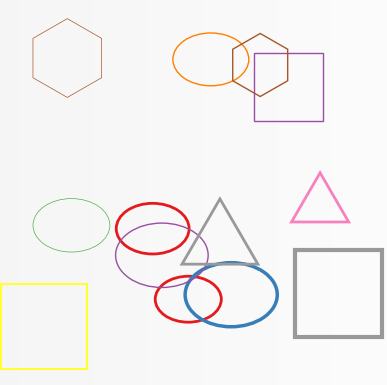[{"shape": "oval", "thickness": 2, "radius": 0.47, "center": [0.394, 0.406]}, {"shape": "oval", "thickness": 2, "radius": 0.43, "center": [0.486, 0.223]}, {"shape": "oval", "thickness": 2.5, "radius": 0.59, "center": [0.597, 0.235]}, {"shape": "oval", "thickness": 0.5, "radius": 0.5, "center": [0.184, 0.415]}, {"shape": "square", "thickness": 1, "radius": 0.44, "center": [0.743, 0.774]}, {"shape": "oval", "thickness": 1, "radius": 0.6, "center": [0.418, 0.337]}, {"shape": "oval", "thickness": 1, "radius": 0.49, "center": [0.544, 0.846]}, {"shape": "square", "thickness": 1.5, "radius": 0.56, "center": [0.113, 0.152]}, {"shape": "hexagon", "thickness": 1, "radius": 0.41, "center": [0.672, 0.831]}, {"shape": "hexagon", "thickness": 0.5, "radius": 0.51, "center": [0.174, 0.849]}, {"shape": "triangle", "thickness": 2, "radius": 0.43, "center": [0.826, 0.466]}, {"shape": "triangle", "thickness": 2, "radius": 0.57, "center": [0.568, 0.37]}, {"shape": "square", "thickness": 3, "radius": 0.56, "center": [0.873, 0.237]}]